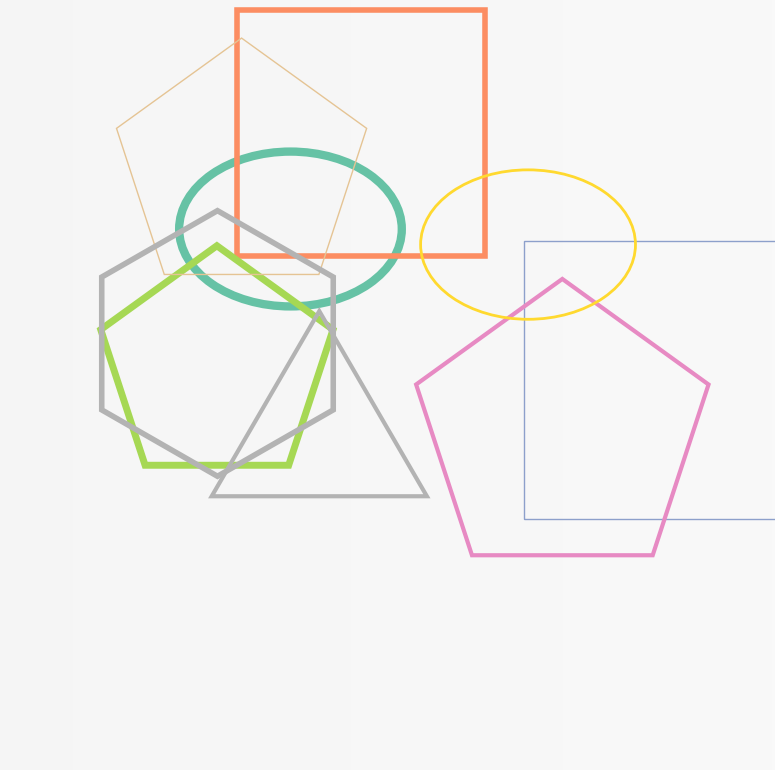[{"shape": "oval", "thickness": 3, "radius": 0.72, "center": [0.375, 0.703]}, {"shape": "square", "thickness": 2, "radius": 0.8, "center": [0.466, 0.827]}, {"shape": "square", "thickness": 0.5, "radius": 0.9, "center": [0.856, 0.506]}, {"shape": "pentagon", "thickness": 1.5, "radius": 0.99, "center": [0.726, 0.439]}, {"shape": "pentagon", "thickness": 2.5, "radius": 0.79, "center": [0.28, 0.523]}, {"shape": "oval", "thickness": 1, "radius": 0.69, "center": [0.681, 0.682]}, {"shape": "pentagon", "thickness": 0.5, "radius": 0.85, "center": [0.312, 0.781]}, {"shape": "triangle", "thickness": 1.5, "radius": 0.8, "center": [0.412, 0.436]}, {"shape": "hexagon", "thickness": 2, "radius": 0.86, "center": [0.281, 0.554]}]